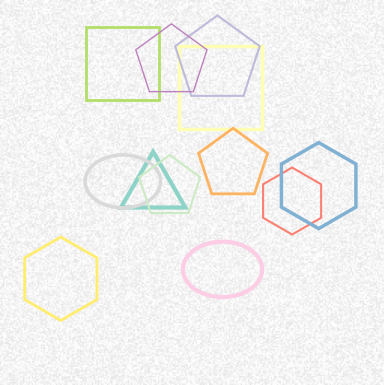[{"shape": "triangle", "thickness": 3, "radius": 0.48, "center": [0.398, 0.509]}, {"shape": "square", "thickness": 2.5, "radius": 0.54, "center": [0.574, 0.773]}, {"shape": "pentagon", "thickness": 1.5, "radius": 0.58, "center": [0.565, 0.844]}, {"shape": "hexagon", "thickness": 1.5, "radius": 0.44, "center": [0.759, 0.478]}, {"shape": "hexagon", "thickness": 2.5, "radius": 0.56, "center": [0.828, 0.518]}, {"shape": "pentagon", "thickness": 2, "radius": 0.47, "center": [0.605, 0.573]}, {"shape": "square", "thickness": 2, "radius": 0.47, "center": [0.317, 0.834]}, {"shape": "oval", "thickness": 3, "radius": 0.51, "center": [0.578, 0.3]}, {"shape": "oval", "thickness": 2.5, "radius": 0.49, "center": [0.319, 0.529]}, {"shape": "pentagon", "thickness": 1, "radius": 0.49, "center": [0.445, 0.841]}, {"shape": "pentagon", "thickness": 1.5, "radius": 0.42, "center": [0.441, 0.514]}, {"shape": "hexagon", "thickness": 2, "radius": 0.54, "center": [0.158, 0.276]}]